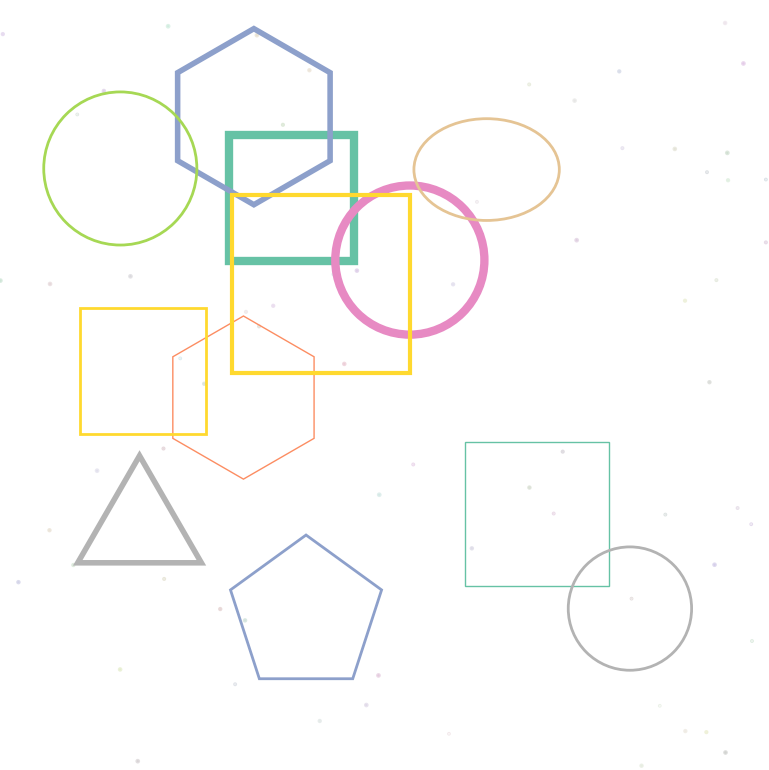[{"shape": "square", "thickness": 3, "radius": 0.41, "center": [0.378, 0.743]}, {"shape": "square", "thickness": 0.5, "radius": 0.47, "center": [0.697, 0.332]}, {"shape": "hexagon", "thickness": 0.5, "radius": 0.53, "center": [0.316, 0.484]}, {"shape": "pentagon", "thickness": 1, "radius": 0.52, "center": [0.397, 0.202]}, {"shape": "hexagon", "thickness": 2, "radius": 0.57, "center": [0.33, 0.848]}, {"shape": "circle", "thickness": 3, "radius": 0.48, "center": [0.532, 0.662]}, {"shape": "circle", "thickness": 1, "radius": 0.5, "center": [0.156, 0.781]}, {"shape": "square", "thickness": 1, "radius": 0.41, "center": [0.185, 0.518]}, {"shape": "square", "thickness": 1.5, "radius": 0.58, "center": [0.417, 0.631]}, {"shape": "oval", "thickness": 1, "radius": 0.47, "center": [0.632, 0.78]}, {"shape": "circle", "thickness": 1, "radius": 0.4, "center": [0.818, 0.21]}, {"shape": "triangle", "thickness": 2, "radius": 0.46, "center": [0.181, 0.315]}]